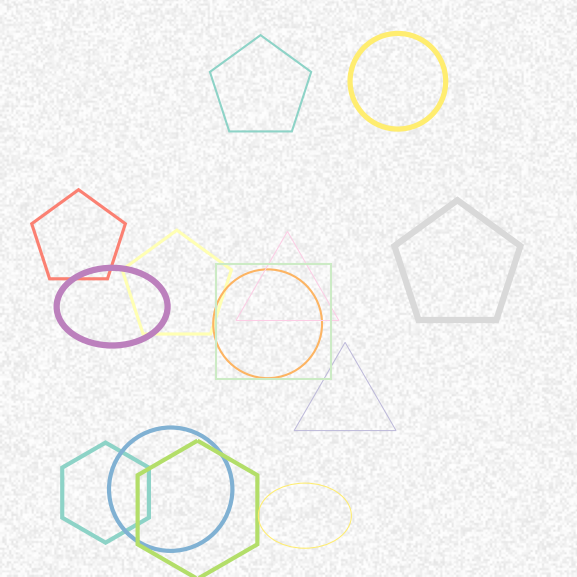[{"shape": "hexagon", "thickness": 2, "radius": 0.43, "center": [0.183, 0.146]}, {"shape": "pentagon", "thickness": 1, "radius": 0.46, "center": [0.451, 0.846]}, {"shape": "pentagon", "thickness": 1.5, "radius": 0.5, "center": [0.306, 0.501]}, {"shape": "triangle", "thickness": 0.5, "radius": 0.51, "center": [0.598, 0.304]}, {"shape": "pentagon", "thickness": 1.5, "radius": 0.43, "center": [0.136, 0.585]}, {"shape": "circle", "thickness": 2, "radius": 0.53, "center": [0.296, 0.152]}, {"shape": "circle", "thickness": 1, "radius": 0.47, "center": [0.463, 0.439]}, {"shape": "hexagon", "thickness": 2, "radius": 0.6, "center": [0.342, 0.116]}, {"shape": "triangle", "thickness": 0.5, "radius": 0.51, "center": [0.498, 0.496]}, {"shape": "pentagon", "thickness": 3, "radius": 0.57, "center": [0.792, 0.538]}, {"shape": "oval", "thickness": 3, "radius": 0.48, "center": [0.194, 0.468]}, {"shape": "square", "thickness": 1, "radius": 0.5, "center": [0.473, 0.442]}, {"shape": "oval", "thickness": 0.5, "radius": 0.4, "center": [0.528, 0.106]}, {"shape": "circle", "thickness": 2.5, "radius": 0.41, "center": [0.689, 0.858]}]